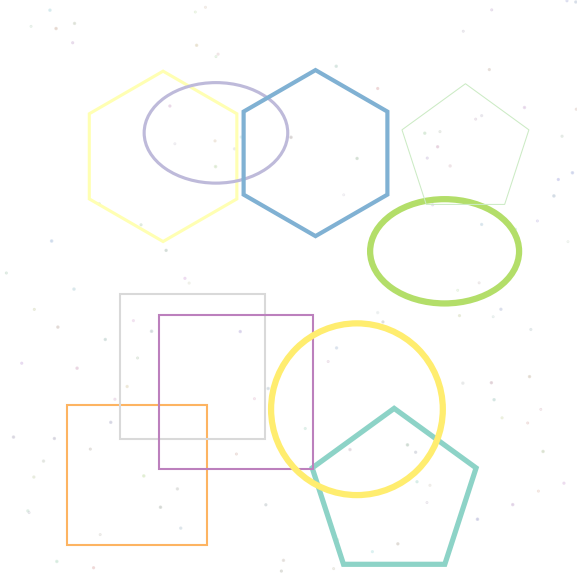[{"shape": "pentagon", "thickness": 2.5, "radius": 0.75, "center": [0.683, 0.143]}, {"shape": "hexagon", "thickness": 1.5, "radius": 0.74, "center": [0.282, 0.728]}, {"shape": "oval", "thickness": 1.5, "radius": 0.62, "center": [0.374, 0.769]}, {"shape": "hexagon", "thickness": 2, "radius": 0.72, "center": [0.546, 0.734]}, {"shape": "square", "thickness": 1, "radius": 0.61, "center": [0.237, 0.177]}, {"shape": "oval", "thickness": 3, "radius": 0.64, "center": [0.77, 0.564]}, {"shape": "square", "thickness": 1, "radius": 0.63, "center": [0.333, 0.365]}, {"shape": "square", "thickness": 1, "radius": 0.67, "center": [0.408, 0.32]}, {"shape": "pentagon", "thickness": 0.5, "radius": 0.58, "center": [0.806, 0.739]}, {"shape": "circle", "thickness": 3, "radius": 0.74, "center": [0.618, 0.291]}]